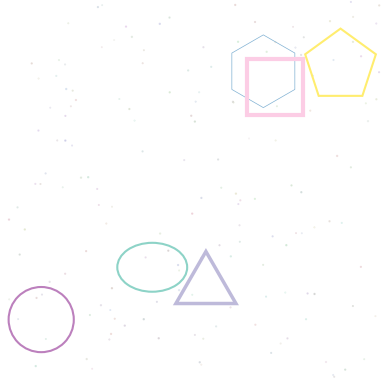[{"shape": "oval", "thickness": 1.5, "radius": 0.45, "center": [0.395, 0.306]}, {"shape": "triangle", "thickness": 2.5, "radius": 0.45, "center": [0.535, 0.257]}, {"shape": "hexagon", "thickness": 0.5, "radius": 0.47, "center": [0.684, 0.815]}, {"shape": "square", "thickness": 3, "radius": 0.37, "center": [0.715, 0.774]}, {"shape": "circle", "thickness": 1.5, "radius": 0.42, "center": [0.107, 0.17]}, {"shape": "pentagon", "thickness": 1.5, "radius": 0.48, "center": [0.884, 0.829]}]